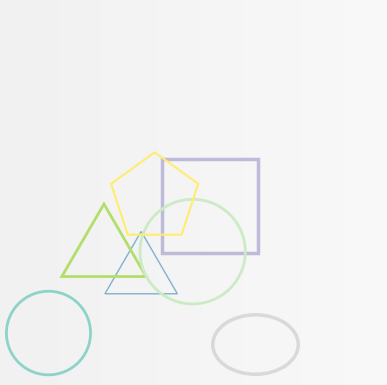[{"shape": "circle", "thickness": 2, "radius": 0.54, "center": [0.125, 0.135]}, {"shape": "square", "thickness": 2.5, "radius": 0.62, "center": [0.543, 0.465]}, {"shape": "triangle", "thickness": 1, "radius": 0.54, "center": [0.364, 0.291]}, {"shape": "triangle", "thickness": 2, "radius": 0.63, "center": [0.268, 0.345]}, {"shape": "oval", "thickness": 2.5, "radius": 0.55, "center": [0.659, 0.105]}, {"shape": "circle", "thickness": 2, "radius": 0.68, "center": [0.497, 0.346]}, {"shape": "pentagon", "thickness": 1.5, "radius": 0.59, "center": [0.399, 0.486]}]